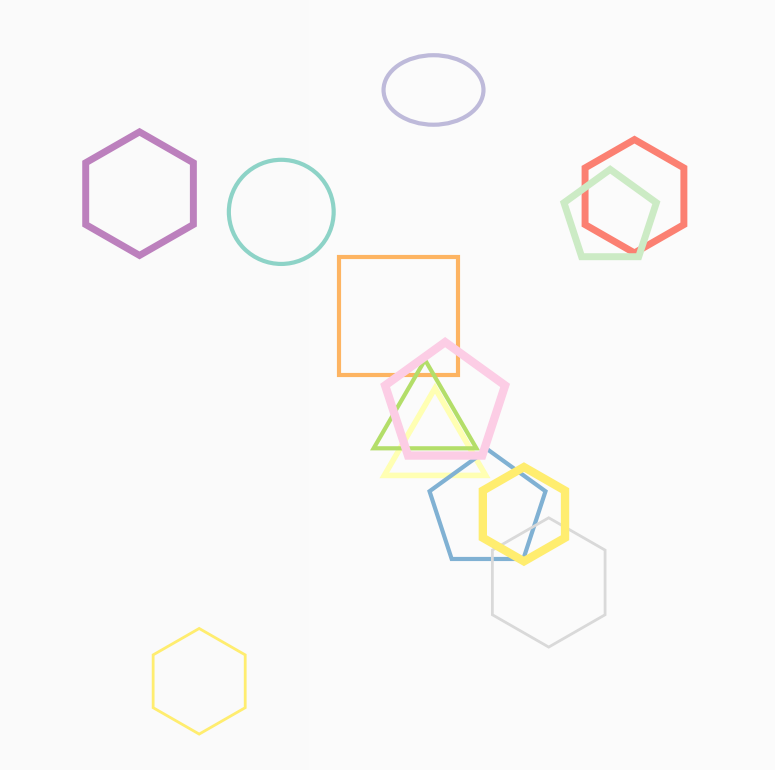[{"shape": "circle", "thickness": 1.5, "radius": 0.34, "center": [0.363, 0.725]}, {"shape": "triangle", "thickness": 2, "radius": 0.38, "center": [0.561, 0.42]}, {"shape": "oval", "thickness": 1.5, "radius": 0.32, "center": [0.559, 0.883]}, {"shape": "hexagon", "thickness": 2.5, "radius": 0.37, "center": [0.819, 0.745]}, {"shape": "pentagon", "thickness": 1.5, "radius": 0.39, "center": [0.629, 0.338]}, {"shape": "square", "thickness": 1.5, "radius": 0.38, "center": [0.514, 0.59]}, {"shape": "triangle", "thickness": 1.5, "radius": 0.38, "center": [0.548, 0.456]}, {"shape": "pentagon", "thickness": 3, "radius": 0.41, "center": [0.574, 0.474]}, {"shape": "hexagon", "thickness": 1, "radius": 0.42, "center": [0.708, 0.244]}, {"shape": "hexagon", "thickness": 2.5, "radius": 0.4, "center": [0.18, 0.748]}, {"shape": "pentagon", "thickness": 2.5, "radius": 0.31, "center": [0.787, 0.717]}, {"shape": "hexagon", "thickness": 3, "radius": 0.31, "center": [0.676, 0.332]}, {"shape": "hexagon", "thickness": 1, "radius": 0.34, "center": [0.257, 0.115]}]